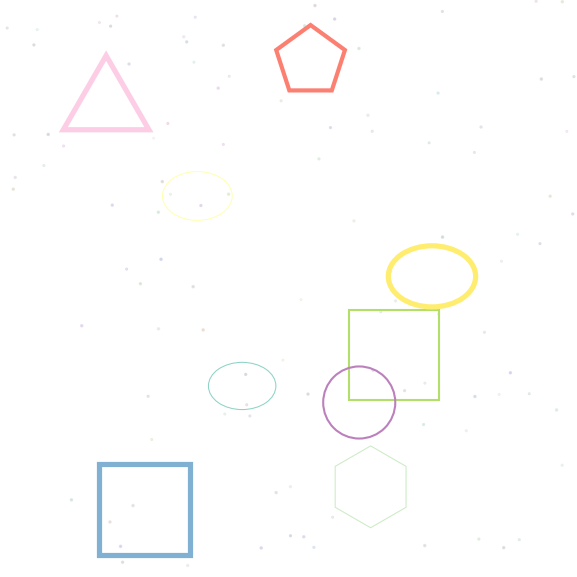[{"shape": "oval", "thickness": 0.5, "radius": 0.29, "center": [0.419, 0.331]}, {"shape": "oval", "thickness": 0.5, "radius": 0.3, "center": [0.342, 0.66]}, {"shape": "pentagon", "thickness": 2, "radius": 0.31, "center": [0.538, 0.893]}, {"shape": "square", "thickness": 2.5, "radius": 0.39, "center": [0.25, 0.117]}, {"shape": "square", "thickness": 1, "radius": 0.39, "center": [0.682, 0.384]}, {"shape": "triangle", "thickness": 2.5, "radius": 0.43, "center": [0.184, 0.817]}, {"shape": "circle", "thickness": 1, "radius": 0.31, "center": [0.622, 0.302]}, {"shape": "hexagon", "thickness": 0.5, "radius": 0.35, "center": [0.642, 0.156]}, {"shape": "oval", "thickness": 2.5, "radius": 0.38, "center": [0.748, 0.521]}]